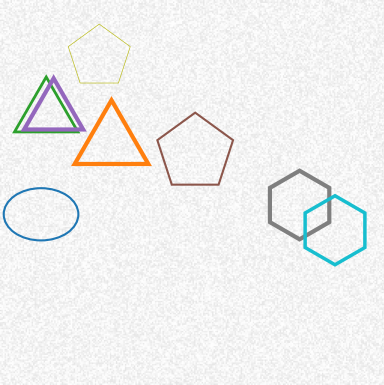[{"shape": "oval", "thickness": 1.5, "radius": 0.48, "center": [0.107, 0.443]}, {"shape": "triangle", "thickness": 3, "radius": 0.55, "center": [0.29, 0.629]}, {"shape": "triangle", "thickness": 2, "radius": 0.48, "center": [0.12, 0.705]}, {"shape": "triangle", "thickness": 3, "radius": 0.44, "center": [0.139, 0.708]}, {"shape": "pentagon", "thickness": 1.5, "radius": 0.52, "center": [0.507, 0.604]}, {"shape": "hexagon", "thickness": 3, "radius": 0.45, "center": [0.778, 0.467]}, {"shape": "pentagon", "thickness": 0.5, "radius": 0.42, "center": [0.258, 0.853]}, {"shape": "hexagon", "thickness": 2.5, "radius": 0.45, "center": [0.87, 0.402]}]